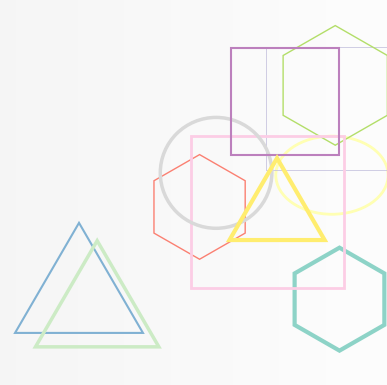[{"shape": "hexagon", "thickness": 3, "radius": 0.67, "center": [0.876, 0.223]}, {"shape": "oval", "thickness": 2, "radius": 0.72, "center": [0.857, 0.545]}, {"shape": "square", "thickness": 0.5, "radius": 0.8, "center": [0.845, 0.719]}, {"shape": "hexagon", "thickness": 1, "radius": 0.68, "center": [0.515, 0.463]}, {"shape": "triangle", "thickness": 1.5, "radius": 0.95, "center": [0.204, 0.231]}, {"shape": "hexagon", "thickness": 1, "radius": 0.78, "center": [0.865, 0.778]}, {"shape": "square", "thickness": 2, "radius": 0.99, "center": [0.689, 0.449]}, {"shape": "circle", "thickness": 2.5, "radius": 0.72, "center": [0.558, 0.551]}, {"shape": "square", "thickness": 1.5, "radius": 0.7, "center": [0.736, 0.737]}, {"shape": "triangle", "thickness": 2.5, "radius": 0.92, "center": [0.251, 0.191]}, {"shape": "triangle", "thickness": 3, "radius": 0.71, "center": [0.715, 0.447]}]